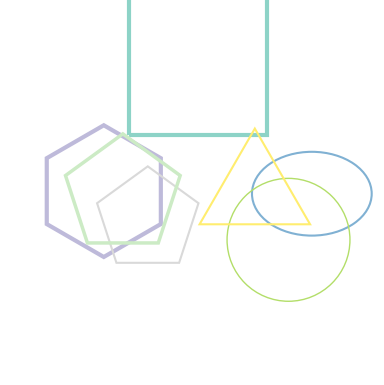[{"shape": "square", "thickness": 3, "radius": 0.89, "center": [0.515, 0.828]}, {"shape": "hexagon", "thickness": 3, "radius": 0.86, "center": [0.27, 0.504]}, {"shape": "oval", "thickness": 1.5, "radius": 0.78, "center": [0.81, 0.497]}, {"shape": "circle", "thickness": 1, "radius": 0.8, "center": [0.749, 0.377]}, {"shape": "pentagon", "thickness": 1.5, "radius": 0.69, "center": [0.384, 0.429]}, {"shape": "pentagon", "thickness": 2.5, "radius": 0.78, "center": [0.319, 0.496]}, {"shape": "triangle", "thickness": 1.5, "radius": 0.83, "center": [0.662, 0.5]}]